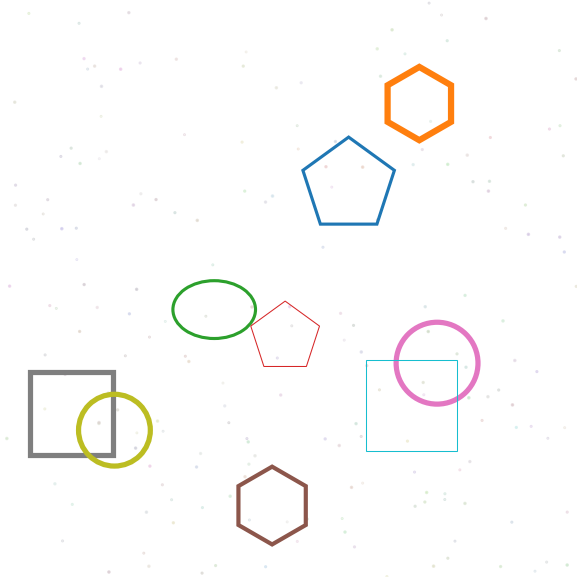[{"shape": "pentagon", "thickness": 1.5, "radius": 0.42, "center": [0.604, 0.678]}, {"shape": "hexagon", "thickness": 3, "radius": 0.32, "center": [0.726, 0.82]}, {"shape": "oval", "thickness": 1.5, "radius": 0.36, "center": [0.371, 0.463]}, {"shape": "pentagon", "thickness": 0.5, "radius": 0.31, "center": [0.494, 0.415]}, {"shape": "hexagon", "thickness": 2, "radius": 0.34, "center": [0.471, 0.124]}, {"shape": "circle", "thickness": 2.5, "radius": 0.35, "center": [0.757, 0.37]}, {"shape": "square", "thickness": 2.5, "radius": 0.36, "center": [0.124, 0.282]}, {"shape": "circle", "thickness": 2.5, "radius": 0.31, "center": [0.198, 0.254]}, {"shape": "square", "thickness": 0.5, "radius": 0.4, "center": [0.713, 0.298]}]